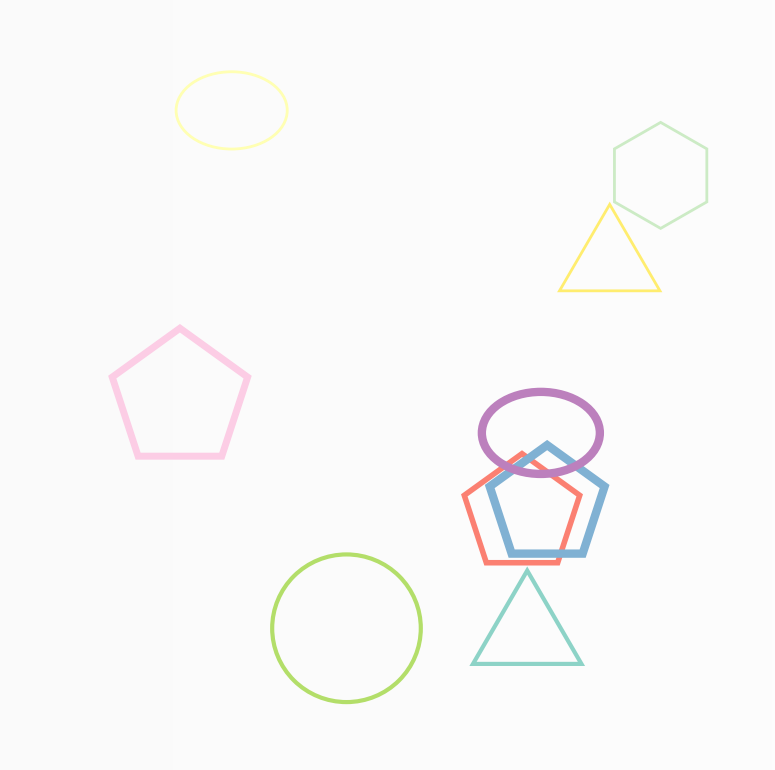[{"shape": "triangle", "thickness": 1.5, "radius": 0.4, "center": [0.68, 0.178]}, {"shape": "oval", "thickness": 1, "radius": 0.36, "center": [0.299, 0.857]}, {"shape": "pentagon", "thickness": 2, "radius": 0.39, "center": [0.674, 0.333]}, {"shape": "pentagon", "thickness": 3, "radius": 0.39, "center": [0.706, 0.344]}, {"shape": "circle", "thickness": 1.5, "radius": 0.48, "center": [0.447, 0.184]}, {"shape": "pentagon", "thickness": 2.5, "radius": 0.46, "center": [0.232, 0.482]}, {"shape": "oval", "thickness": 3, "radius": 0.38, "center": [0.698, 0.438]}, {"shape": "hexagon", "thickness": 1, "radius": 0.34, "center": [0.852, 0.772]}, {"shape": "triangle", "thickness": 1, "radius": 0.37, "center": [0.787, 0.66]}]